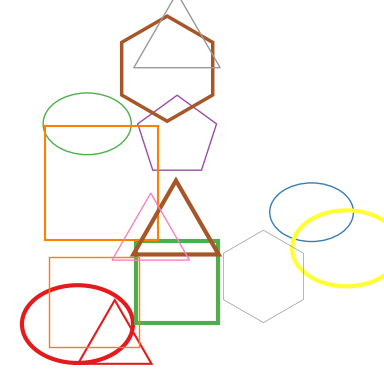[{"shape": "oval", "thickness": 3, "radius": 0.72, "center": [0.201, 0.158]}, {"shape": "triangle", "thickness": 1.5, "radius": 0.55, "center": [0.298, 0.11]}, {"shape": "oval", "thickness": 1, "radius": 0.54, "center": [0.809, 0.449]}, {"shape": "square", "thickness": 3, "radius": 0.53, "center": [0.459, 0.267]}, {"shape": "oval", "thickness": 1, "radius": 0.57, "center": [0.226, 0.678]}, {"shape": "pentagon", "thickness": 1, "radius": 0.54, "center": [0.46, 0.645]}, {"shape": "square", "thickness": 1, "radius": 0.58, "center": [0.245, 0.217]}, {"shape": "square", "thickness": 1.5, "radius": 0.73, "center": [0.264, 0.525]}, {"shape": "oval", "thickness": 3, "radius": 0.71, "center": [0.9, 0.355]}, {"shape": "triangle", "thickness": 3, "radius": 0.64, "center": [0.457, 0.403]}, {"shape": "hexagon", "thickness": 2.5, "radius": 0.68, "center": [0.434, 0.822]}, {"shape": "triangle", "thickness": 1, "radius": 0.58, "center": [0.392, 0.382]}, {"shape": "triangle", "thickness": 1, "radius": 0.65, "center": [0.46, 0.889]}, {"shape": "hexagon", "thickness": 0.5, "radius": 0.6, "center": [0.684, 0.282]}]